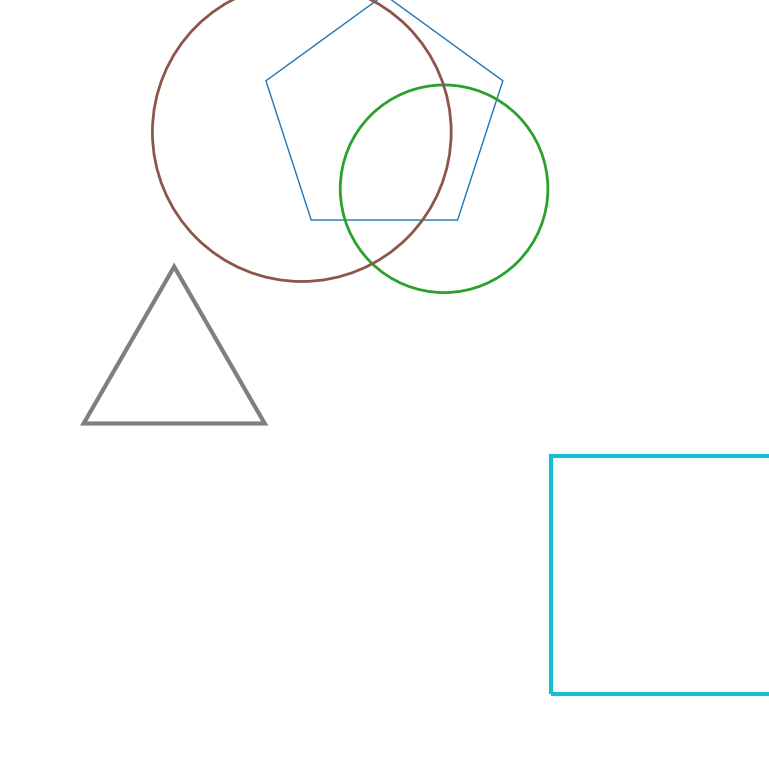[{"shape": "pentagon", "thickness": 0.5, "radius": 0.81, "center": [0.499, 0.845]}, {"shape": "circle", "thickness": 1, "radius": 0.67, "center": [0.577, 0.755]}, {"shape": "circle", "thickness": 1, "radius": 0.97, "center": [0.392, 0.828]}, {"shape": "triangle", "thickness": 1.5, "radius": 0.68, "center": [0.226, 0.518]}, {"shape": "square", "thickness": 1.5, "radius": 0.77, "center": [0.87, 0.253]}]